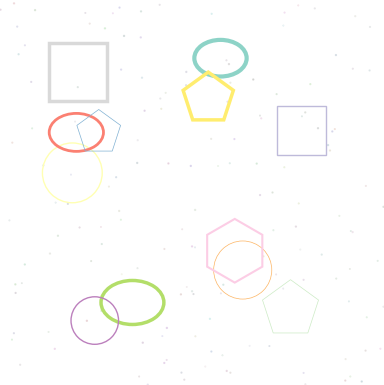[{"shape": "oval", "thickness": 3, "radius": 0.34, "center": [0.573, 0.849]}, {"shape": "circle", "thickness": 1, "radius": 0.39, "center": [0.188, 0.551]}, {"shape": "square", "thickness": 1, "radius": 0.32, "center": [0.784, 0.661]}, {"shape": "oval", "thickness": 2, "radius": 0.35, "center": [0.198, 0.656]}, {"shape": "pentagon", "thickness": 0.5, "radius": 0.3, "center": [0.256, 0.656]}, {"shape": "circle", "thickness": 0.5, "radius": 0.38, "center": [0.63, 0.299]}, {"shape": "oval", "thickness": 2.5, "radius": 0.41, "center": [0.344, 0.214]}, {"shape": "hexagon", "thickness": 1.5, "radius": 0.41, "center": [0.61, 0.349]}, {"shape": "square", "thickness": 2.5, "radius": 0.37, "center": [0.203, 0.813]}, {"shape": "circle", "thickness": 1, "radius": 0.31, "center": [0.246, 0.167]}, {"shape": "pentagon", "thickness": 0.5, "radius": 0.38, "center": [0.755, 0.197]}, {"shape": "pentagon", "thickness": 2.5, "radius": 0.34, "center": [0.541, 0.744]}]